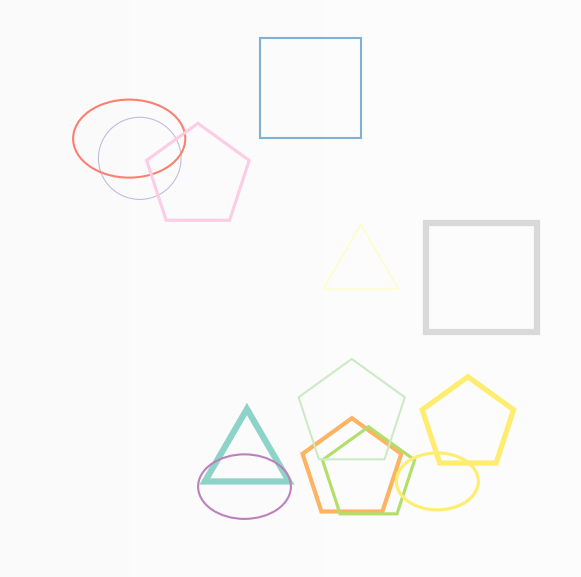[{"shape": "triangle", "thickness": 3, "radius": 0.42, "center": [0.425, 0.207]}, {"shape": "triangle", "thickness": 0.5, "radius": 0.37, "center": [0.621, 0.536]}, {"shape": "circle", "thickness": 0.5, "radius": 0.36, "center": [0.24, 0.725]}, {"shape": "oval", "thickness": 1, "radius": 0.48, "center": [0.222, 0.759]}, {"shape": "square", "thickness": 1, "radius": 0.43, "center": [0.534, 0.847]}, {"shape": "pentagon", "thickness": 2, "radius": 0.45, "center": [0.605, 0.186]}, {"shape": "pentagon", "thickness": 1.5, "radius": 0.42, "center": [0.634, 0.177]}, {"shape": "pentagon", "thickness": 1.5, "radius": 0.46, "center": [0.34, 0.693]}, {"shape": "square", "thickness": 3, "radius": 0.48, "center": [0.829, 0.519]}, {"shape": "oval", "thickness": 1, "radius": 0.4, "center": [0.421, 0.156]}, {"shape": "pentagon", "thickness": 1, "radius": 0.48, "center": [0.605, 0.282]}, {"shape": "pentagon", "thickness": 2.5, "radius": 0.41, "center": [0.805, 0.264]}, {"shape": "oval", "thickness": 1.5, "radius": 0.35, "center": [0.752, 0.166]}]